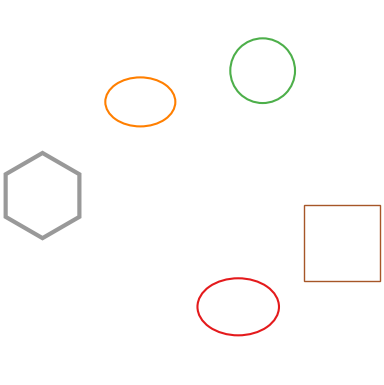[{"shape": "oval", "thickness": 1.5, "radius": 0.53, "center": [0.619, 0.203]}, {"shape": "circle", "thickness": 1.5, "radius": 0.42, "center": [0.682, 0.816]}, {"shape": "oval", "thickness": 1.5, "radius": 0.45, "center": [0.364, 0.735]}, {"shape": "square", "thickness": 1, "radius": 0.5, "center": [0.888, 0.37]}, {"shape": "hexagon", "thickness": 3, "radius": 0.55, "center": [0.11, 0.492]}]